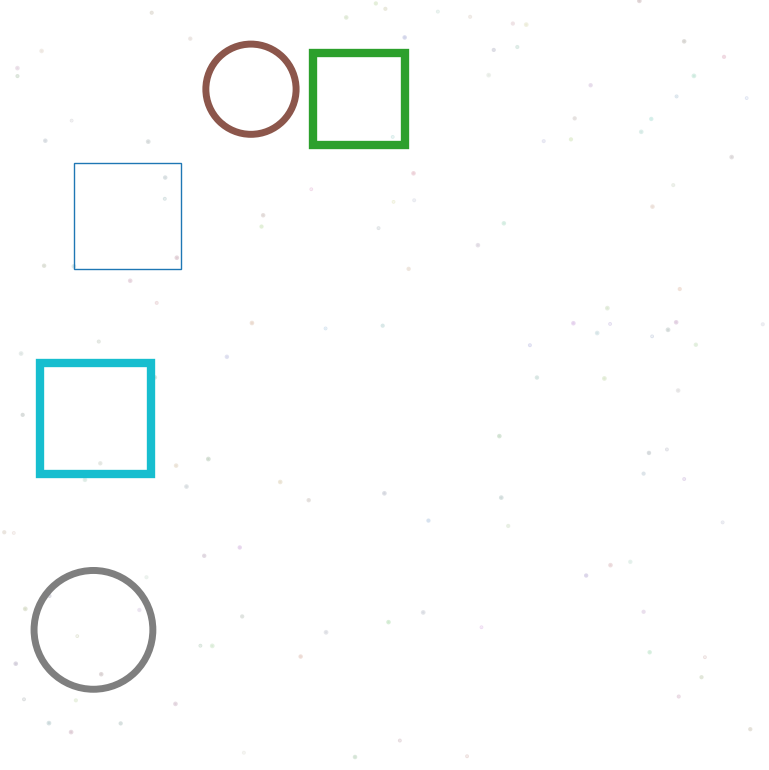[{"shape": "square", "thickness": 0.5, "radius": 0.35, "center": [0.165, 0.72]}, {"shape": "square", "thickness": 3, "radius": 0.3, "center": [0.466, 0.871]}, {"shape": "circle", "thickness": 2.5, "radius": 0.29, "center": [0.326, 0.884]}, {"shape": "circle", "thickness": 2.5, "radius": 0.39, "center": [0.121, 0.182]}, {"shape": "square", "thickness": 3, "radius": 0.36, "center": [0.124, 0.457]}]